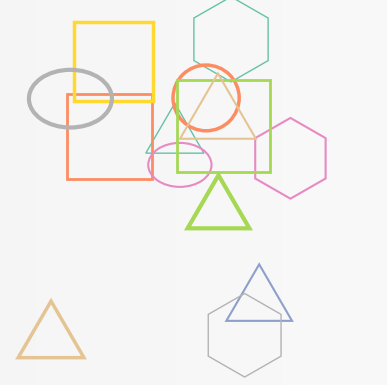[{"shape": "triangle", "thickness": 1, "radius": 0.43, "center": [0.451, 0.645]}, {"shape": "hexagon", "thickness": 1, "radius": 0.55, "center": [0.596, 0.898]}, {"shape": "circle", "thickness": 2.5, "radius": 0.43, "center": [0.532, 0.746]}, {"shape": "square", "thickness": 2, "radius": 0.55, "center": [0.282, 0.646]}, {"shape": "triangle", "thickness": 1.5, "radius": 0.49, "center": [0.669, 0.216]}, {"shape": "oval", "thickness": 1.5, "radius": 0.41, "center": [0.464, 0.572]}, {"shape": "hexagon", "thickness": 1.5, "radius": 0.52, "center": [0.749, 0.589]}, {"shape": "triangle", "thickness": 3, "radius": 0.46, "center": [0.564, 0.453]}, {"shape": "square", "thickness": 2, "radius": 0.6, "center": [0.576, 0.674]}, {"shape": "square", "thickness": 2.5, "radius": 0.51, "center": [0.292, 0.84]}, {"shape": "triangle", "thickness": 1.5, "radius": 0.57, "center": [0.562, 0.696]}, {"shape": "triangle", "thickness": 2.5, "radius": 0.49, "center": [0.132, 0.12]}, {"shape": "hexagon", "thickness": 1, "radius": 0.54, "center": [0.631, 0.129]}, {"shape": "oval", "thickness": 3, "radius": 0.54, "center": [0.182, 0.744]}]